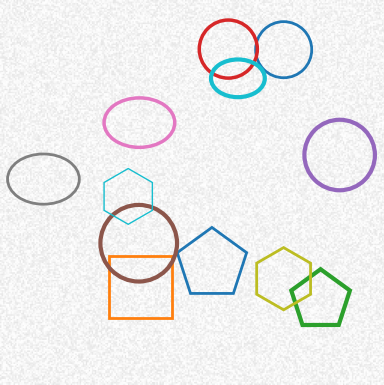[{"shape": "pentagon", "thickness": 2, "radius": 0.47, "center": [0.55, 0.314]}, {"shape": "circle", "thickness": 2, "radius": 0.36, "center": [0.737, 0.871]}, {"shape": "square", "thickness": 2, "radius": 0.4, "center": [0.365, 0.254]}, {"shape": "pentagon", "thickness": 3, "radius": 0.4, "center": [0.833, 0.221]}, {"shape": "circle", "thickness": 2.5, "radius": 0.38, "center": [0.593, 0.873]}, {"shape": "circle", "thickness": 3, "radius": 0.46, "center": [0.882, 0.597]}, {"shape": "circle", "thickness": 3, "radius": 0.5, "center": [0.36, 0.368]}, {"shape": "oval", "thickness": 2.5, "radius": 0.46, "center": [0.362, 0.681]}, {"shape": "oval", "thickness": 2, "radius": 0.47, "center": [0.113, 0.535]}, {"shape": "hexagon", "thickness": 2, "radius": 0.4, "center": [0.737, 0.276]}, {"shape": "oval", "thickness": 3, "radius": 0.35, "center": [0.618, 0.797]}, {"shape": "hexagon", "thickness": 1, "radius": 0.36, "center": [0.333, 0.49]}]